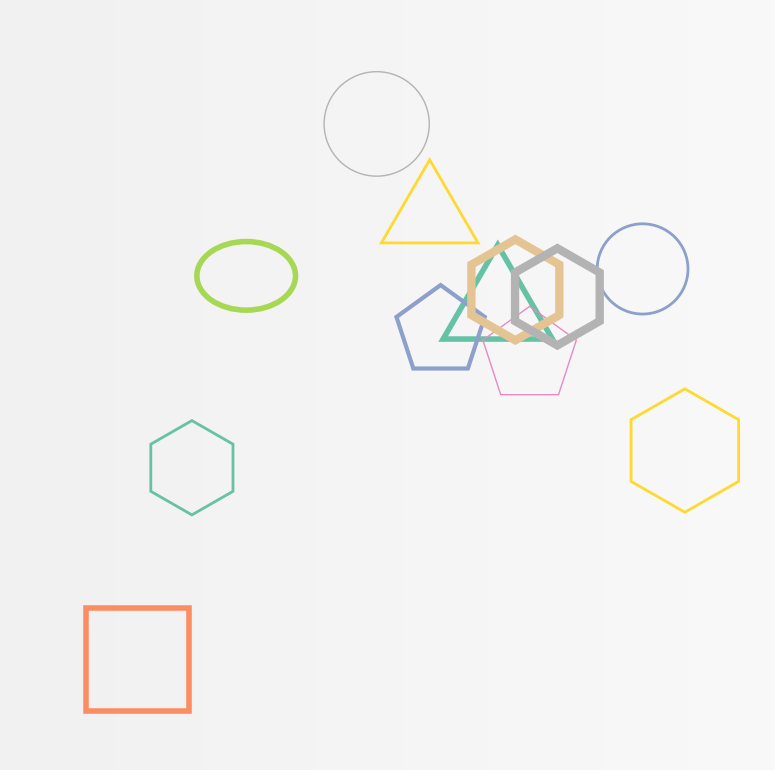[{"shape": "hexagon", "thickness": 1, "radius": 0.31, "center": [0.248, 0.393]}, {"shape": "triangle", "thickness": 2, "radius": 0.41, "center": [0.642, 0.6]}, {"shape": "square", "thickness": 2, "radius": 0.33, "center": [0.178, 0.143]}, {"shape": "pentagon", "thickness": 1.5, "radius": 0.3, "center": [0.569, 0.57]}, {"shape": "circle", "thickness": 1, "radius": 0.29, "center": [0.829, 0.651]}, {"shape": "pentagon", "thickness": 0.5, "radius": 0.32, "center": [0.683, 0.539]}, {"shape": "oval", "thickness": 2, "radius": 0.32, "center": [0.318, 0.642]}, {"shape": "triangle", "thickness": 1, "radius": 0.36, "center": [0.554, 0.721]}, {"shape": "hexagon", "thickness": 1, "radius": 0.4, "center": [0.884, 0.415]}, {"shape": "hexagon", "thickness": 3, "radius": 0.33, "center": [0.665, 0.624]}, {"shape": "hexagon", "thickness": 3, "radius": 0.32, "center": [0.719, 0.615]}, {"shape": "circle", "thickness": 0.5, "radius": 0.34, "center": [0.486, 0.839]}]